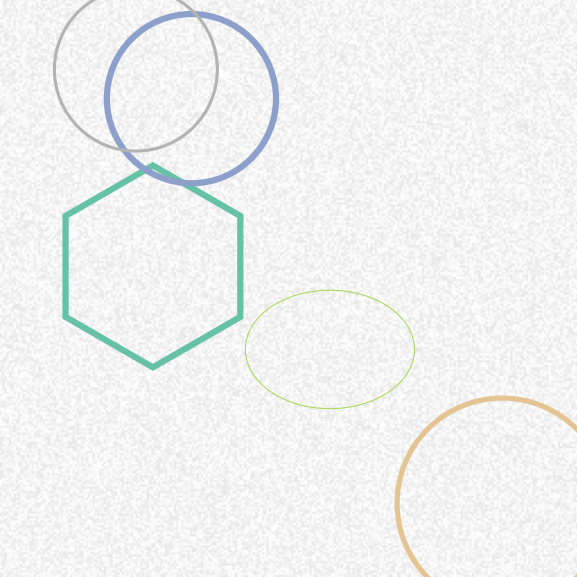[{"shape": "hexagon", "thickness": 3, "radius": 0.87, "center": [0.265, 0.538]}, {"shape": "circle", "thickness": 3, "radius": 0.73, "center": [0.332, 0.828]}, {"shape": "oval", "thickness": 0.5, "radius": 0.73, "center": [0.571, 0.394]}, {"shape": "circle", "thickness": 2.5, "radius": 0.91, "center": [0.87, 0.128]}, {"shape": "circle", "thickness": 1.5, "radius": 0.71, "center": [0.235, 0.879]}]